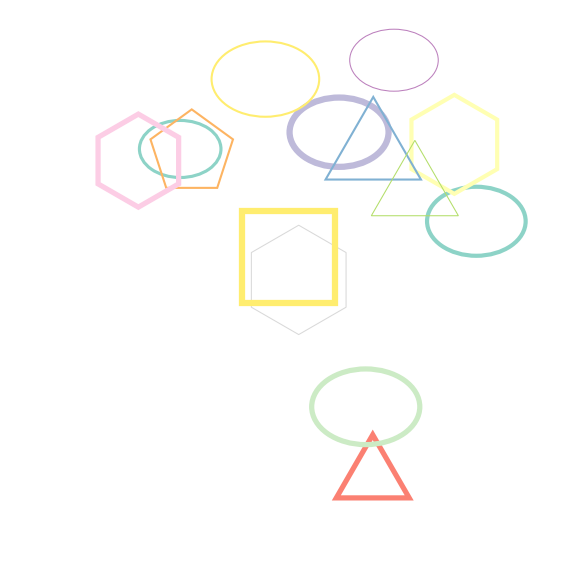[{"shape": "oval", "thickness": 2, "radius": 0.43, "center": [0.825, 0.616]}, {"shape": "oval", "thickness": 1.5, "radius": 0.35, "center": [0.312, 0.741]}, {"shape": "hexagon", "thickness": 2, "radius": 0.43, "center": [0.787, 0.749]}, {"shape": "oval", "thickness": 3, "radius": 0.43, "center": [0.587, 0.77]}, {"shape": "triangle", "thickness": 2.5, "radius": 0.36, "center": [0.645, 0.173]}, {"shape": "triangle", "thickness": 1, "radius": 0.48, "center": [0.646, 0.736]}, {"shape": "pentagon", "thickness": 1, "radius": 0.38, "center": [0.332, 0.735]}, {"shape": "triangle", "thickness": 0.5, "radius": 0.44, "center": [0.718, 0.669]}, {"shape": "hexagon", "thickness": 2.5, "radius": 0.4, "center": [0.24, 0.721]}, {"shape": "hexagon", "thickness": 0.5, "radius": 0.47, "center": [0.517, 0.514]}, {"shape": "oval", "thickness": 0.5, "radius": 0.38, "center": [0.682, 0.895]}, {"shape": "oval", "thickness": 2.5, "radius": 0.47, "center": [0.633, 0.295]}, {"shape": "oval", "thickness": 1, "radius": 0.47, "center": [0.46, 0.862]}, {"shape": "square", "thickness": 3, "radius": 0.4, "center": [0.5, 0.554]}]